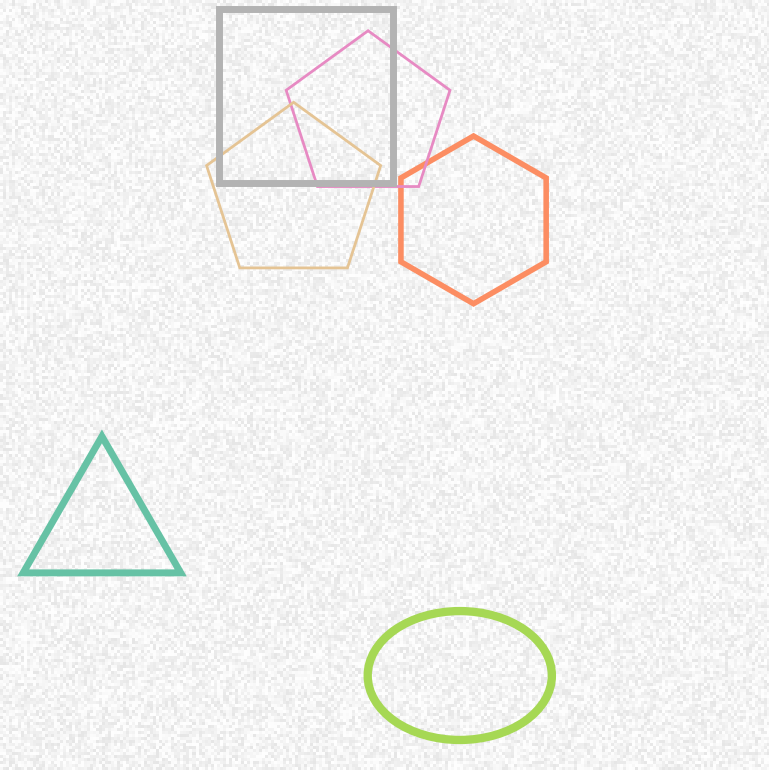[{"shape": "triangle", "thickness": 2.5, "radius": 0.59, "center": [0.132, 0.315]}, {"shape": "hexagon", "thickness": 2, "radius": 0.54, "center": [0.615, 0.714]}, {"shape": "pentagon", "thickness": 1, "radius": 0.56, "center": [0.478, 0.848]}, {"shape": "oval", "thickness": 3, "radius": 0.6, "center": [0.597, 0.123]}, {"shape": "pentagon", "thickness": 1, "radius": 0.59, "center": [0.381, 0.748]}, {"shape": "square", "thickness": 2.5, "radius": 0.57, "center": [0.398, 0.876]}]